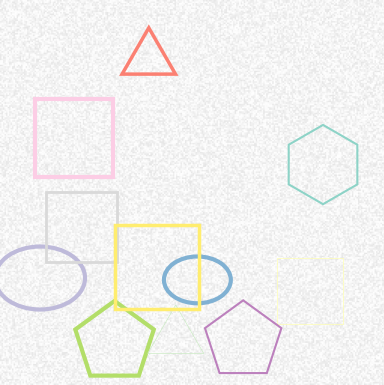[{"shape": "hexagon", "thickness": 1.5, "radius": 0.51, "center": [0.839, 0.573]}, {"shape": "square", "thickness": 0.5, "radius": 0.43, "center": [0.805, 0.245]}, {"shape": "oval", "thickness": 3, "radius": 0.58, "center": [0.104, 0.278]}, {"shape": "triangle", "thickness": 2.5, "radius": 0.4, "center": [0.386, 0.848]}, {"shape": "oval", "thickness": 3, "radius": 0.43, "center": [0.513, 0.273]}, {"shape": "pentagon", "thickness": 3, "radius": 0.54, "center": [0.298, 0.111]}, {"shape": "square", "thickness": 3, "radius": 0.5, "center": [0.192, 0.642]}, {"shape": "square", "thickness": 2, "radius": 0.46, "center": [0.213, 0.411]}, {"shape": "pentagon", "thickness": 1.5, "radius": 0.52, "center": [0.632, 0.115]}, {"shape": "triangle", "thickness": 0.5, "radius": 0.42, "center": [0.456, 0.124]}, {"shape": "square", "thickness": 2.5, "radius": 0.55, "center": [0.407, 0.306]}]